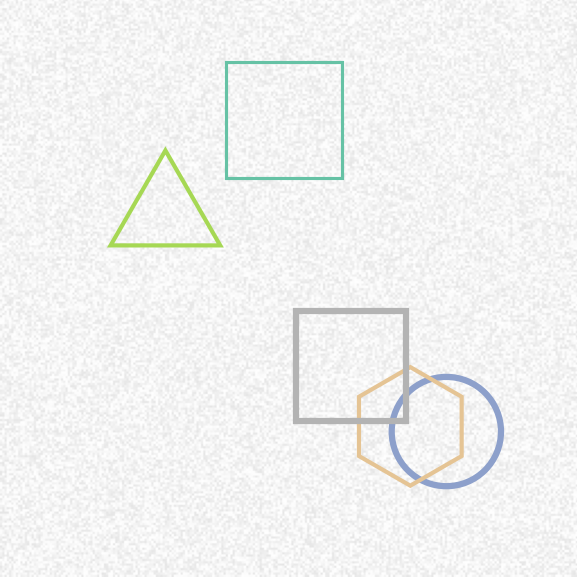[{"shape": "square", "thickness": 1.5, "radius": 0.5, "center": [0.492, 0.791]}, {"shape": "circle", "thickness": 3, "radius": 0.47, "center": [0.773, 0.252]}, {"shape": "triangle", "thickness": 2, "radius": 0.55, "center": [0.286, 0.629]}, {"shape": "hexagon", "thickness": 2, "radius": 0.51, "center": [0.711, 0.261]}, {"shape": "square", "thickness": 3, "radius": 0.48, "center": [0.607, 0.365]}]